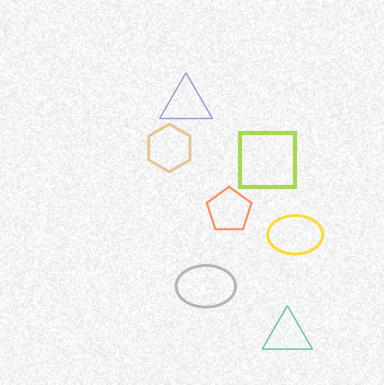[{"shape": "triangle", "thickness": 1, "radius": 0.38, "center": [0.746, 0.131]}, {"shape": "pentagon", "thickness": 1.5, "radius": 0.31, "center": [0.595, 0.454]}, {"shape": "triangle", "thickness": 1, "radius": 0.4, "center": [0.483, 0.732]}, {"shape": "square", "thickness": 3, "radius": 0.36, "center": [0.696, 0.584]}, {"shape": "oval", "thickness": 2, "radius": 0.36, "center": [0.767, 0.39]}, {"shape": "hexagon", "thickness": 2, "radius": 0.31, "center": [0.44, 0.616]}, {"shape": "oval", "thickness": 2, "radius": 0.39, "center": [0.535, 0.256]}]